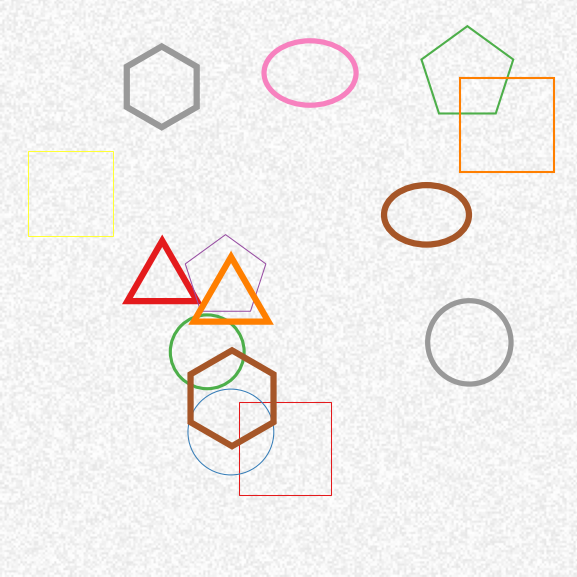[{"shape": "square", "thickness": 0.5, "radius": 0.4, "center": [0.493, 0.222]}, {"shape": "triangle", "thickness": 3, "radius": 0.35, "center": [0.281, 0.513]}, {"shape": "circle", "thickness": 0.5, "radius": 0.37, "center": [0.4, 0.251]}, {"shape": "pentagon", "thickness": 1, "radius": 0.42, "center": [0.809, 0.87]}, {"shape": "circle", "thickness": 1.5, "radius": 0.32, "center": [0.359, 0.39]}, {"shape": "pentagon", "thickness": 0.5, "radius": 0.37, "center": [0.391, 0.52]}, {"shape": "triangle", "thickness": 3, "radius": 0.37, "center": [0.4, 0.48]}, {"shape": "square", "thickness": 1, "radius": 0.41, "center": [0.878, 0.783]}, {"shape": "square", "thickness": 0.5, "radius": 0.37, "center": [0.122, 0.664]}, {"shape": "hexagon", "thickness": 3, "radius": 0.41, "center": [0.402, 0.31]}, {"shape": "oval", "thickness": 3, "radius": 0.37, "center": [0.739, 0.627]}, {"shape": "oval", "thickness": 2.5, "radius": 0.4, "center": [0.537, 0.873]}, {"shape": "hexagon", "thickness": 3, "radius": 0.35, "center": [0.28, 0.849]}, {"shape": "circle", "thickness": 2.5, "radius": 0.36, "center": [0.813, 0.406]}]